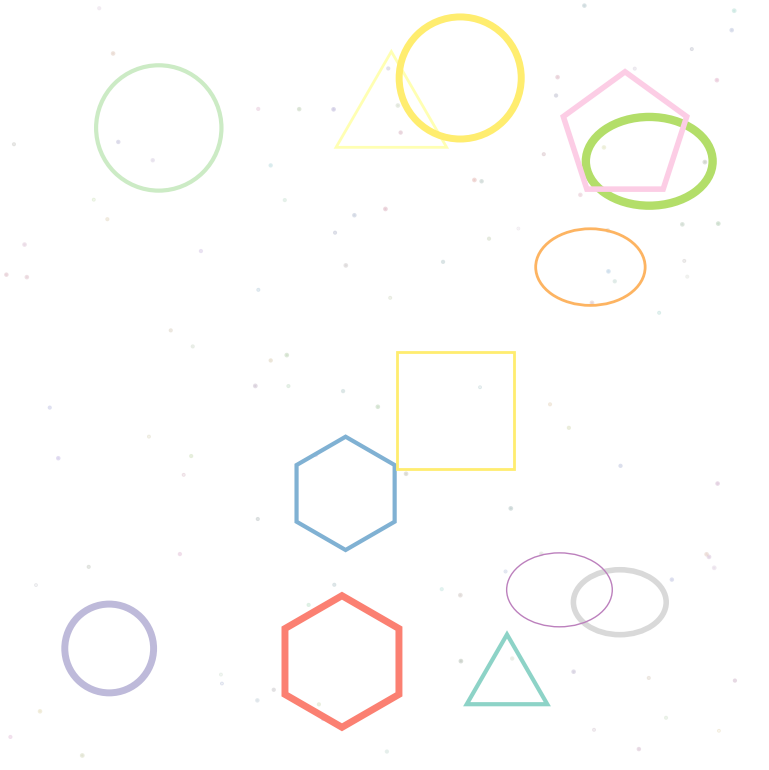[{"shape": "triangle", "thickness": 1.5, "radius": 0.3, "center": [0.658, 0.116]}, {"shape": "triangle", "thickness": 1, "radius": 0.41, "center": [0.508, 0.85]}, {"shape": "circle", "thickness": 2.5, "radius": 0.29, "center": [0.142, 0.158]}, {"shape": "hexagon", "thickness": 2.5, "radius": 0.43, "center": [0.444, 0.141]}, {"shape": "hexagon", "thickness": 1.5, "radius": 0.37, "center": [0.449, 0.359]}, {"shape": "oval", "thickness": 1, "radius": 0.36, "center": [0.767, 0.653]}, {"shape": "oval", "thickness": 3, "radius": 0.41, "center": [0.843, 0.791]}, {"shape": "pentagon", "thickness": 2, "radius": 0.42, "center": [0.812, 0.823]}, {"shape": "oval", "thickness": 2, "radius": 0.3, "center": [0.805, 0.218]}, {"shape": "oval", "thickness": 0.5, "radius": 0.34, "center": [0.727, 0.234]}, {"shape": "circle", "thickness": 1.5, "radius": 0.41, "center": [0.206, 0.834]}, {"shape": "square", "thickness": 1, "radius": 0.38, "center": [0.592, 0.467]}, {"shape": "circle", "thickness": 2.5, "radius": 0.4, "center": [0.598, 0.899]}]